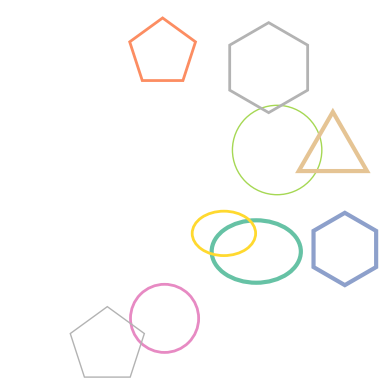[{"shape": "oval", "thickness": 3, "radius": 0.58, "center": [0.666, 0.347]}, {"shape": "pentagon", "thickness": 2, "radius": 0.45, "center": [0.422, 0.863]}, {"shape": "hexagon", "thickness": 3, "radius": 0.47, "center": [0.896, 0.353]}, {"shape": "circle", "thickness": 2, "radius": 0.44, "center": [0.427, 0.173]}, {"shape": "circle", "thickness": 1, "radius": 0.58, "center": [0.72, 0.61]}, {"shape": "oval", "thickness": 2, "radius": 0.41, "center": [0.582, 0.394]}, {"shape": "triangle", "thickness": 3, "radius": 0.51, "center": [0.865, 0.607]}, {"shape": "pentagon", "thickness": 1, "radius": 0.51, "center": [0.279, 0.102]}, {"shape": "hexagon", "thickness": 2, "radius": 0.58, "center": [0.698, 0.824]}]